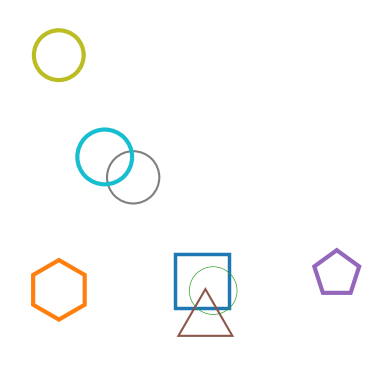[{"shape": "square", "thickness": 2.5, "radius": 0.35, "center": [0.525, 0.27]}, {"shape": "hexagon", "thickness": 3, "radius": 0.39, "center": [0.153, 0.247]}, {"shape": "circle", "thickness": 0.5, "radius": 0.31, "center": [0.554, 0.245]}, {"shape": "pentagon", "thickness": 3, "radius": 0.31, "center": [0.875, 0.289]}, {"shape": "triangle", "thickness": 1.5, "radius": 0.4, "center": [0.534, 0.168]}, {"shape": "circle", "thickness": 1.5, "radius": 0.34, "center": [0.346, 0.539]}, {"shape": "circle", "thickness": 3, "radius": 0.32, "center": [0.153, 0.857]}, {"shape": "circle", "thickness": 3, "radius": 0.36, "center": [0.272, 0.592]}]